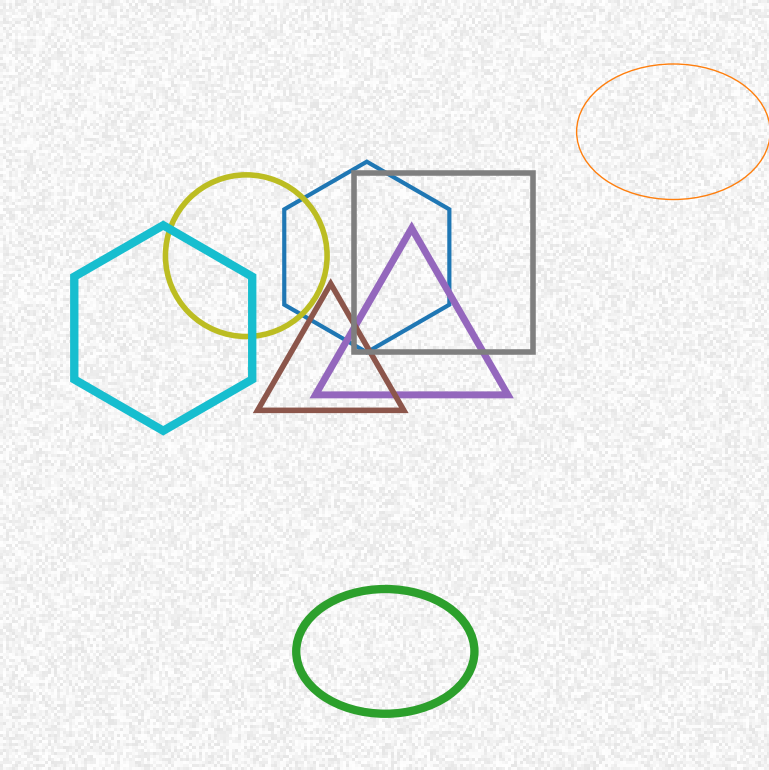[{"shape": "hexagon", "thickness": 1.5, "radius": 0.62, "center": [0.476, 0.666]}, {"shape": "oval", "thickness": 0.5, "radius": 0.63, "center": [0.875, 0.829]}, {"shape": "oval", "thickness": 3, "radius": 0.58, "center": [0.5, 0.154]}, {"shape": "triangle", "thickness": 2.5, "radius": 0.72, "center": [0.535, 0.559]}, {"shape": "triangle", "thickness": 2, "radius": 0.55, "center": [0.429, 0.522]}, {"shape": "square", "thickness": 2, "radius": 0.58, "center": [0.576, 0.659]}, {"shape": "circle", "thickness": 2, "radius": 0.52, "center": [0.32, 0.668]}, {"shape": "hexagon", "thickness": 3, "radius": 0.67, "center": [0.212, 0.574]}]